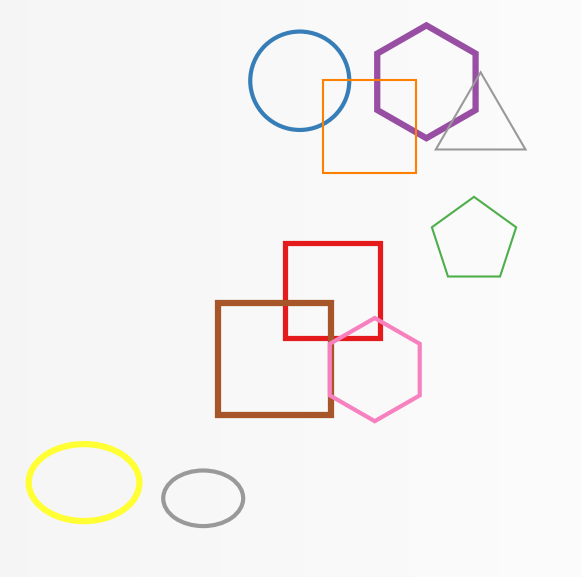[{"shape": "square", "thickness": 2.5, "radius": 0.41, "center": [0.572, 0.496]}, {"shape": "circle", "thickness": 2, "radius": 0.43, "center": [0.516, 0.859]}, {"shape": "pentagon", "thickness": 1, "radius": 0.38, "center": [0.816, 0.582]}, {"shape": "hexagon", "thickness": 3, "radius": 0.49, "center": [0.734, 0.857]}, {"shape": "square", "thickness": 1, "radius": 0.4, "center": [0.636, 0.78]}, {"shape": "oval", "thickness": 3, "radius": 0.48, "center": [0.145, 0.163]}, {"shape": "square", "thickness": 3, "radius": 0.49, "center": [0.472, 0.377]}, {"shape": "hexagon", "thickness": 2, "radius": 0.45, "center": [0.645, 0.359]}, {"shape": "oval", "thickness": 2, "radius": 0.34, "center": [0.35, 0.136]}, {"shape": "triangle", "thickness": 1, "radius": 0.45, "center": [0.827, 0.785]}]